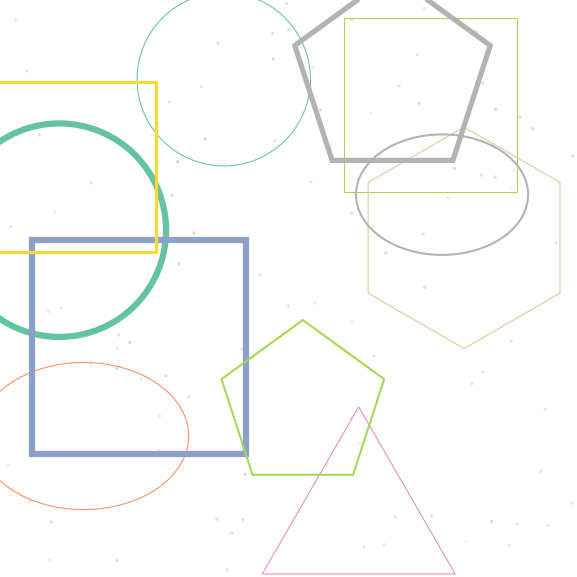[{"shape": "circle", "thickness": 0.5, "radius": 0.75, "center": [0.387, 0.862]}, {"shape": "circle", "thickness": 3, "radius": 0.92, "center": [0.103, 0.601]}, {"shape": "oval", "thickness": 0.5, "radius": 0.91, "center": [0.145, 0.244]}, {"shape": "square", "thickness": 3, "radius": 0.92, "center": [0.241, 0.398]}, {"shape": "triangle", "thickness": 0.5, "radius": 0.96, "center": [0.621, 0.102]}, {"shape": "pentagon", "thickness": 1, "radius": 0.74, "center": [0.524, 0.297]}, {"shape": "square", "thickness": 0.5, "radius": 0.75, "center": [0.746, 0.817]}, {"shape": "square", "thickness": 1.5, "radius": 0.73, "center": [0.123, 0.71]}, {"shape": "hexagon", "thickness": 0.5, "radius": 0.96, "center": [0.804, 0.587]}, {"shape": "pentagon", "thickness": 2.5, "radius": 0.89, "center": [0.68, 0.865]}, {"shape": "oval", "thickness": 1, "radius": 0.75, "center": [0.765, 0.662]}]